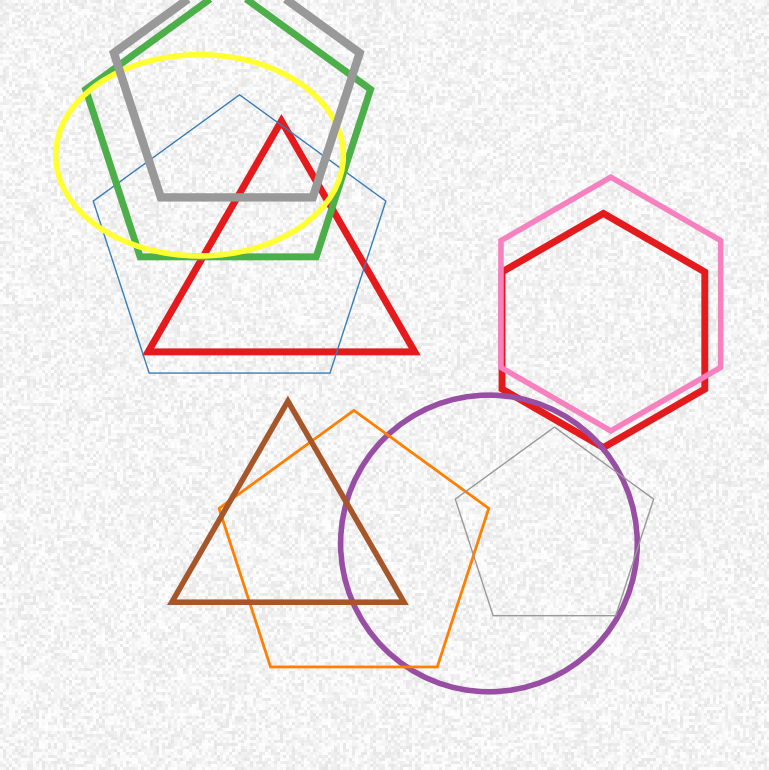[{"shape": "triangle", "thickness": 2.5, "radius": 1.0, "center": [0.365, 0.643]}, {"shape": "hexagon", "thickness": 2.5, "radius": 0.76, "center": [0.784, 0.571]}, {"shape": "pentagon", "thickness": 0.5, "radius": 1.0, "center": [0.311, 0.677]}, {"shape": "pentagon", "thickness": 2.5, "radius": 0.97, "center": [0.296, 0.824]}, {"shape": "circle", "thickness": 2, "radius": 0.96, "center": [0.635, 0.294]}, {"shape": "pentagon", "thickness": 1, "radius": 0.92, "center": [0.46, 0.283]}, {"shape": "oval", "thickness": 2, "radius": 0.93, "center": [0.259, 0.798]}, {"shape": "triangle", "thickness": 2, "radius": 0.87, "center": [0.374, 0.305]}, {"shape": "hexagon", "thickness": 2, "radius": 0.82, "center": [0.793, 0.605]}, {"shape": "pentagon", "thickness": 3, "radius": 0.84, "center": [0.308, 0.879]}, {"shape": "pentagon", "thickness": 0.5, "radius": 0.68, "center": [0.72, 0.31]}]